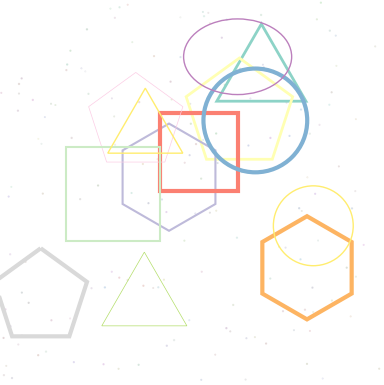[{"shape": "triangle", "thickness": 2, "radius": 0.67, "center": [0.679, 0.804]}, {"shape": "pentagon", "thickness": 2, "radius": 0.73, "center": [0.622, 0.704]}, {"shape": "hexagon", "thickness": 1.5, "radius": 0.7, "center": [0.439, 0.54]}, {"shape": "square", "thickness": 3, "radius": 0.51, "center": [0.516, 0.605]}, {"shape": "circle", "thickness": 3, "radius": 0.67, "center": [0.663, 0.687]}, {"shape": "hexagon", "thickness": 3, "radius": 0.67, "center": [0.797, 0.304]}, {"shape": "triangle", "thickness": 0.5, "radius": 0.64, "center": [0.375, 0.217]}, {"shape": "pentagon", "thickness": 0.5, "radius": 0.64, "center": [0.353, 0.683]}, {"shape": "pentagon", "thickness": 3, "radius": 0.63, "center": [0.106, 0.229]}, {"shape": "oval", "thickness": 1, "radius": 0.7, "center": [0.617, 0.853]}, {"shape": "square", "thickness": 1.5, "radius": 0.61, "center": [0.293, 0.496]}, {"shape": "circle", "thickness": 1, "radius": 0.52, "center": [0.814, 0.414]}, {"shape": "triangle", "thickness": 1, "radius": 0.56, "center": [0.377, 0.658]}]